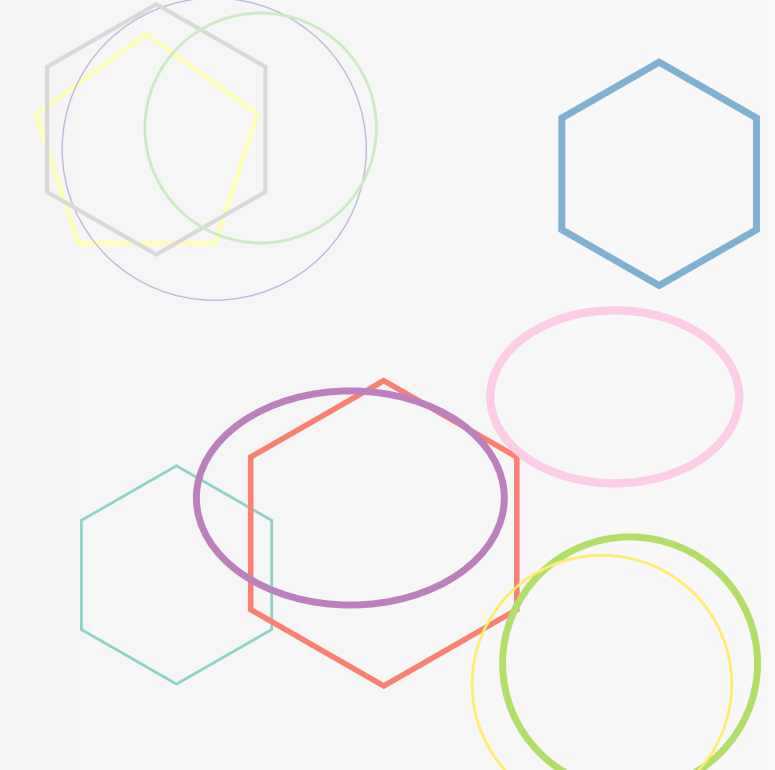[{"shape": "hexagon", "thickness": 1, "radius": 0.71, "center": [0.228, 0.253]}, {"shape": "pentagon", "thickness": 1.5, "radius": 0.75, "center": [0.189, 0.806]}, {"shape": "circle", "thickness": 0.5, "radius": 0.98, "center": [0.276, 0.806]}, {"shape": "hexagon", "thickness": 2, "radius": 0.99, "center": [0.495, 0.307]}, {"shape": "hexagon", "thickness": 2.5, "radius": 0.73, "center": [0.851, 0.774]}, {"shape": "circle", "thickness": 2.5, "radius": 0.82, "center": [0.813, 0.138]}, {"shape": "oval", "thickness": 3, "radius": 0.8, "center": [0.793, 0.485]}, {"shape": "hexagon", "thickness": 1.5, "radius": 0.81, "center": [0.202, 0.832]}, {"shape": "oval", "thickness": 2.5, "radius": 0.99, "center": [0.452, 0.353]}, {"shape": "circle", "thickness": 1, "radius": 0.75, "center": [0.336, 0.834]}, {"shape": "circle", "thickness": 1, "radius": 0.84, "center": [0.777, 0.111]}]